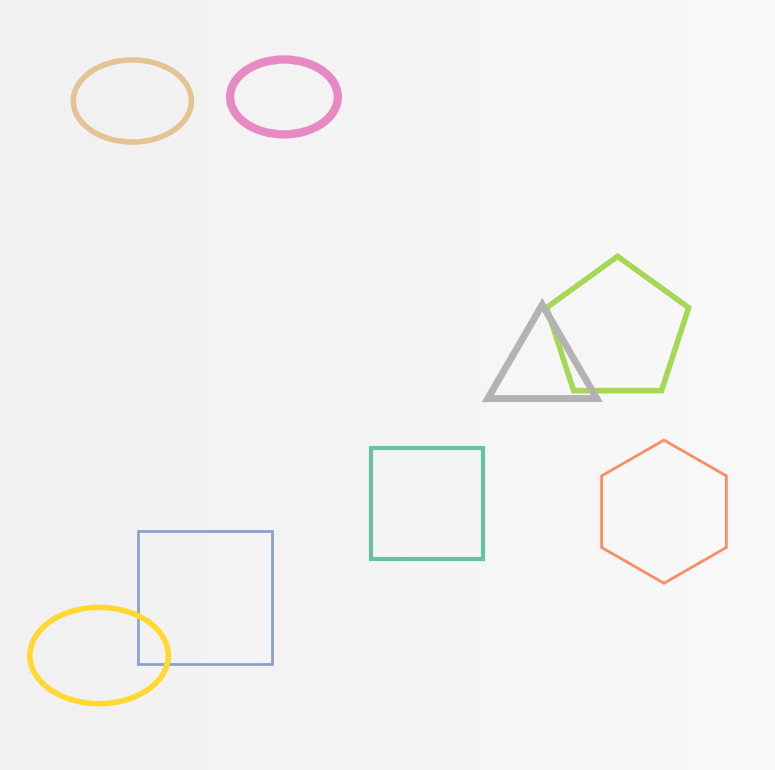[{"shape": "square", "thickness": 1.5, "radius": 0.36, "center": [0.551, 0.347]}, {"shape": "hexagon", "thickness": 1, "radius": 0.46, "center": [0.857, 0.336]}, {"shape": "square", "thickness": 1, "radius": 0.43, "center": [0.264, 0.224]}, {"shape": "oval", "thickness": 3, "radius": 0.35, "center": [0.366, 0.874]}, {"shape": "pentagon", "thickness": 2, "radius": 0.48, "center": [0.797, 0.571]}, {"shape": "oval", "thickness": 2, "radius": 0.45, "center": [0.128, 0.149]}, {"shape": "oval", "thickness": 2, "radius": 0.38, "center": [0.171, 0.869]}, {"shape": "triangle", "thickness": 2.5, "radius": 0.41, "center": [0.7, 0.523]}]